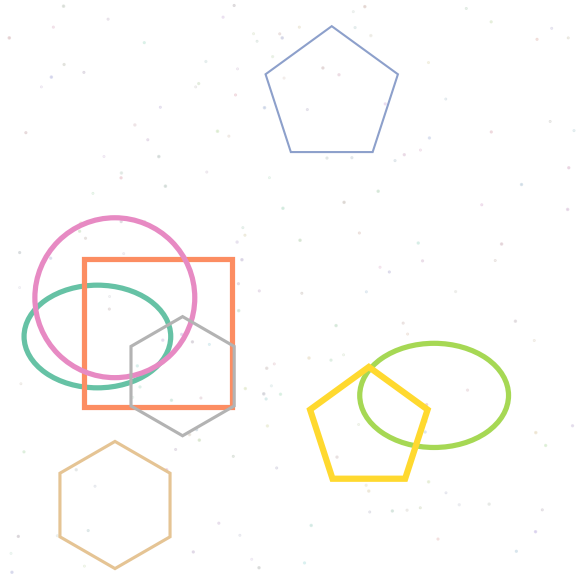[{"shape": "oval", "thickness": 2.5, "radius": 0.63, "center": [0.169, 0.416]}, {"shape": "square", "thickness": 2.5, "radius": 0.64, "center": [0.273, 0.423]}, {"shape": "pentagon", "thickness": 1, "radius": 0.6, "center": [0.574, 0.833]}, {"shape": "circle", "thickness": 2.5, "radius": 0.69, "center": [0.199, 0.484]}, {"shape": "oval", "thickness": 2.5, "radius": 0.64, "center": [0.752, 0.314]}, {"shape": "pentagon", "thickness": 3, "radius": 0.53, "center": [0.639, 0.257]}, {"shape": "hexagon", "thickness": 1.5, "radius": 0.55, "center": [0.199, 0.125]}, {"shape": "hexagon", "thickness": 1.5, "radius": 0.52, "center": [0.316, 0.348]}]